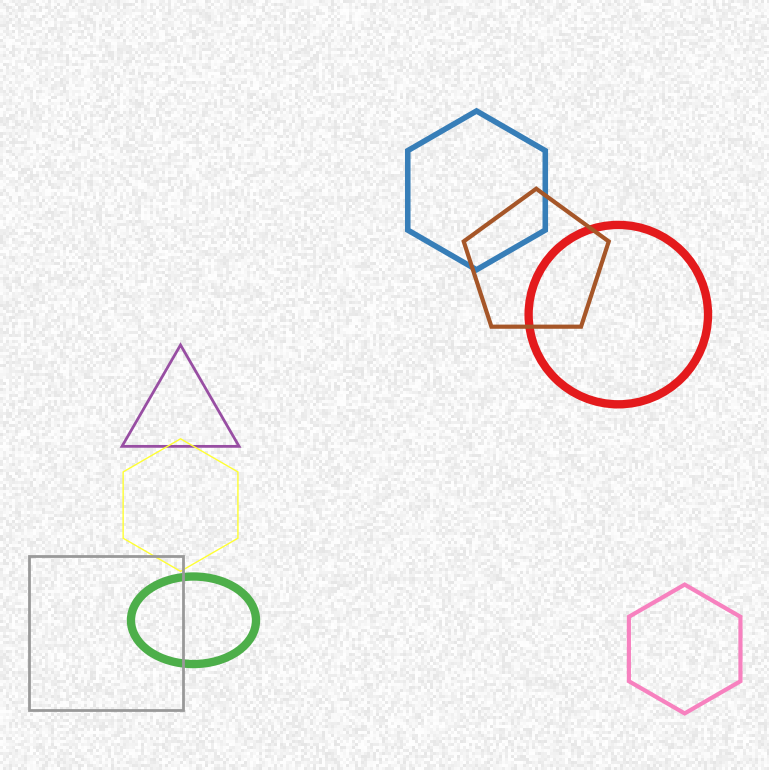[{"shape": "circle", "thickness": 3, "radius": 0.58, "center": [0.803, 0.591]}, {"shape": "hexagon", "thickness": 2, "radius": 0.52, "center": [0.619, 0.753]}, {"shape": "oval", "thickness": 3, "radius": 0.41, "center": [0.251, 0.194]}, {"shape": "triangle", "thickness": 1, "radius": 0.44, "center": [0.234, 0.464]}, {"shape": "hexagon", "thickness": 0.5, "radius": 0.43, "center": [0.234, 0.344]}, {"shape": "pentagon", "thickness": 1.5, "radius": 0.5, "center": [0.696, 0.656]}, {"shape": "hexagon", "thickness": 1.5, "radius": 0.42, "center": [0.889, 0.157]}, {"shape": "square", "thickness": 1, "radius": 0.5, "center": [0.138, 0.178]}]